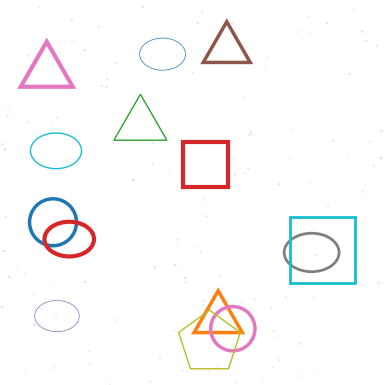[{"shape": "oval", "thickness": 0.5, "radius": 0.3, "center": [0.422, 0.859]}, {"shape": "circle", "thickness": 2.5, "radius": 0.3, "center": [0.138, 0.423]}, {"shape": "triangle", "thickness": 2.5, "radius": 0.36, "center": [0.567, 0.172]}, {"shape": "triangle", "thickness": 1, "radius": 0.4, "center": [0.365, 0.676]}, {"shape": "oval", "thickness": 3, "radius": 0.32, "center": [0.18, 0.379]}, {"shape": "square", "thickness": 3, "radius": 0.29, "center": [0.534, 0.572]}, {"shape": "oval", "thickness": 0.5, "radius": 0.29, "center": [0.148, 0.179]}, {"shape": "triangle", "thickness": 2.5, "radius": 0.35, "center": [0.589, 0.873]}, {"shape": "triangle", "thickness": 3, "radius": 0.39, "center": [0.121, 0.814]}, {"shape": "circle", "thickness": 2.5, "radius": 0.29, "center": [0.605, 0.146]}, {"shape": "oval", "thickness": 2, "radius": 0.36, "center": [0.809, 0.344]}, {"shape": "pentagon", "thickness": 1, "radius": 0.42, "center": [0.544, 0.11]}, {"shape": "square", "thickness": 2, "radius": 0.42, "center": [0.838, 0.351]}, {"shape": "oval", "thickness": 1, "radius": 0.33, "center": [0.145, 0.608]}]